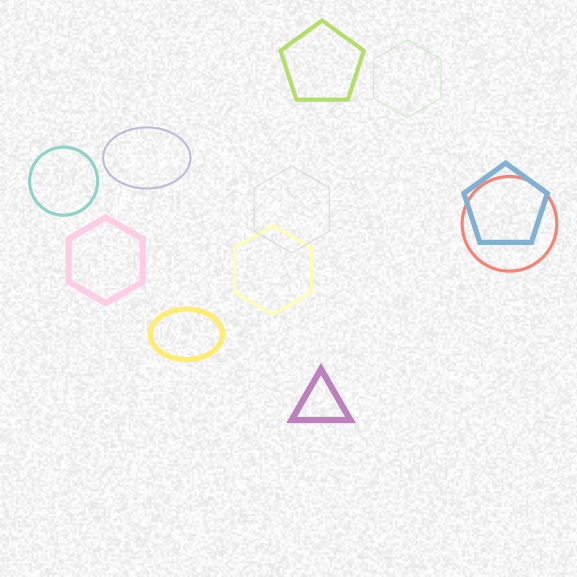[{"shape": "circle", "thickness": 1.5, "radius": 0.29, "center": [0.11, 0.685]}, {"shape": "hexagon", "thickness": 1.5, "radius": 0.38, "center": [0.473, 0.532]}, {"shape": "oval", "thickness": 1, "radius": 0.38, "center": [0.254, 0.726]}, {"shape": "circle", "thickness": 1.5, "radius": 0.41, "center": [0.882, 0.612]}, {"shape": "pentagon", "thickness": 2.5, "radius": 0.38, "center": [0.876, 0.641]}, {"shape": "pentagon", "thickness": 2, "radius": 0.38, "center": [0.558, 0.888]}, {"shape": "hexagon", "thickness": 3, "radius": 0.37, "center": [0.183, 0.548]}, {"shape": "hexagon", "thickness": 0.5, "radius": 0.38, "center": [0.505, 0.636]}, {"shape": "triangle", "thickness": 3, "radius": 0.29, "center": [0.556, 0.301]}, {"shape": "hexagon", "thickness": 0.5, "radius": 0.34, "center": [0.705, 0.863]}, {"shape": "oval", "thickness": 2.5, "radius": 0.31, "center": [0.323, 0.42]}]